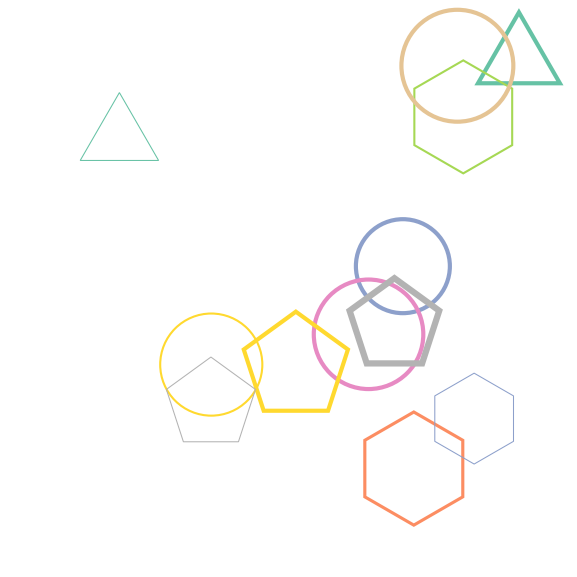[{"shape": "triangle", "thickness": 2, "radius": 0.41, "center": [0.899, 0.896]}, {"shape": "triangle", "thickness": 0.5, "radius": 0.39, "center": [0.207, 0.76]}, {"shape": "hexagon", "thickness": 1.5, "radius": 0.49, "center": [0.717, 0.188]}, {"shape": "hexagon", "thickness": 0.5, "radius": 0.39, "center": [0.821, 0.274]}, {"shape": "circle", "thickness": 2, "radius": 0.41, "center": [0.698, 0.538]}, {"shape": "circle", "thickness": 2, "radius": 0.47, "center": [0.638, 0.42]}, {"shape": "hexagon", "thickness": 1, "radius": 0.49, "center": [0.802, 0.797]}, {"shape": "pentagon", "thickness": 2, "radius": 0.47, "center": [0.512, 0.365]}, {"shape": "circle", "thickness": 1, "radius": 0.44, "center": [0.366, 0.368]}, {"shape": "circle", "thickness": 2, "radius": 0.48, "center": [0.792, 0.885]}, {"shape": "pentagon", "thickness": 3, "radius": 0.41, "center": [0.683, 0.436]}, {"shape": "pentagon", "thickness": 0.5, "radius": 0.41, "center": [0.365, 0.3]}]